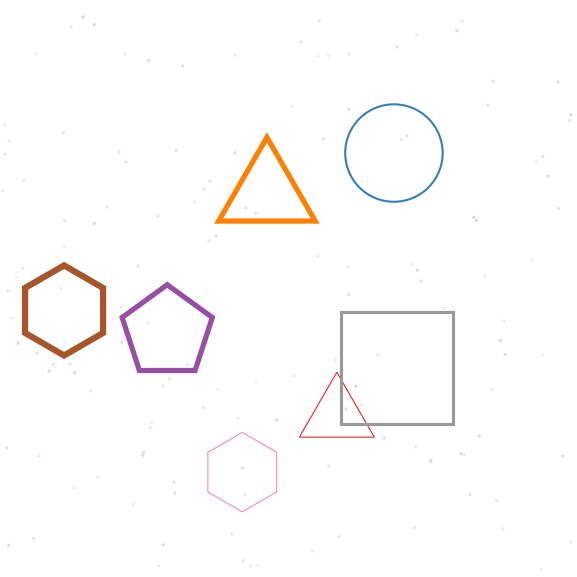[{"shape": "triangle", "thickness": 0.5, "radius": 0.37, "center": [0.583, 0.28]}, {"shape": "circle", "thickness": 1, "radius": 0.42, "center": [0.682, 0.734]}, {"shape": "pentagon", "thickness": 2.5, "radius": 0.41, "center": [0.29, 0.424]}, {"shape": "triangle", "thickness": 2.5, "radius": 0.48, "center": [0.462, 0.665]}, {"shape": "hexagon", "thickness": 3, "radius": 0.39, "center": [0.111, 0.462]}, {"shape": "hexagon", "thickness": 0.5, "radius": 0.34, "center": [0.419, 0.182]}, {"shape": "square", "thickness": 1.5, "radius": 0.49, "center": [0.687, 0.362]}]